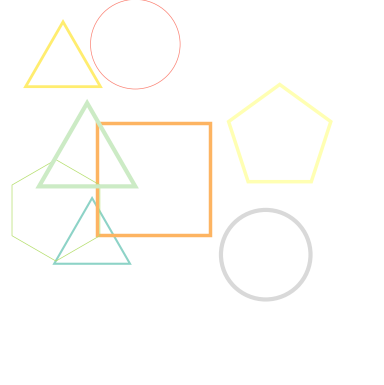[{"shape": "triangle", "thickness": 1.5, "radius": 0.57, "center": [0.239, 0.372]}, {"shape": "pentagon", "thickness": 2.5, "radius": 0.7, "center": [0.727, 0.641]}, {"shape": "circle", "thickness": 0.5, "radius": 0.58, "center": [0.351, 0.885]}, {"shape": "square", "thickness": 2.5, "radius": 0.73, "center": [0.398, 0.535]}, {"shape": "hexagon", "thickness": 0.5, "radius": 0.66, "center": [0.145, 0.454]}, {"shape": "circle", "thickness": 3, "radius": 0.58, "center": [0.69, 0.338]}, {"shape": "triangle", "thickness": 3, "radius": 0.72, "center": [0.226, 0.588]}, {"shape": "triangle", "thickness": 2, "radius": 0.56, "center": [0.164, 0.831]}]